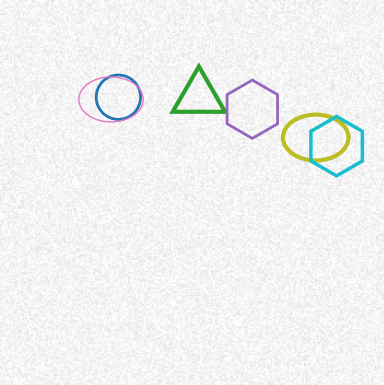[{"shape": "circle", "thickness": 2, "radius": 0.29, "center": [0.307, 0.748]}, {"shape": "triangle", "thickness": 3, "radius": 0.39, "center": [0.517, 0.749]}, {"shape": "hexagon", "thickness": 2, "radius": 0.38, "center": [0.655, 0.716]}, {"shape": "oval", "thickness": 1, "radius": 0.42, "center": [0.288, 0.742]}, {"shape": "oval", "thickness": 3, "radius": 0.43, "center": [0.82, 0.643]}, {"shape": "hexagon", "thickness": 2.5, "radius": 0.39, "center": [0.874, 0.62]}]